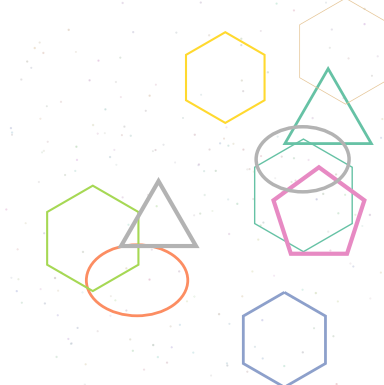[{"shape": "hexagon", "thickness": 1, "radius": 0.73, "center": [0.788, 0.492]}, {"shape": "triangle", "thickness": 2, "radius": 0.65, "center": [0.852, 0.692]}, {"shape": "oval", "thickness": 2, "radius": 0.66, "center": [0.356, 0.272]}, {"shape": "hexagon", "thickness": 2, "radius": 0.62, "center": [0.739, 0.117]}, {"shape": "pentagon", "thickness": 3, "radius": 0.62, "center": [0.828, 0.441]}, {"shape": "hexagon", "thickness": 1.5, "radius": 0.68, "center": [0.241, 0.381]}, {"shape": "hexagon", "thickness": 1.5, "radius": 0.59, "center": [0.585, 0.799]}, {"shape": "hexagon", "thickness": 0.5, "radius": 0.69, "center": [0.898, 0.867]}, {"shape": "triangle", "thickness": 3, "radius": 0.56, "center": [0.412, 0.417]}, {"shape": "oval", "thickness": 2.5, "radius": 0.6, "center": [0.786, 0.586]}]